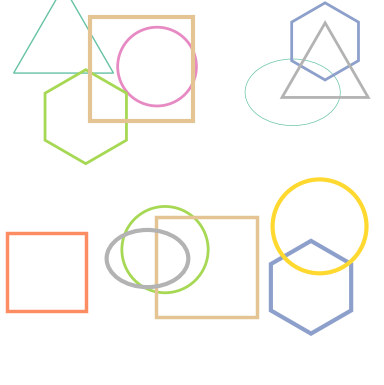[{"shape": "triangle", "thickness": 1, "radius": 0.75, "center": [0.165, 0.885]}, {"shape": "oval", "thickness": 0.5, "radius": 0.62, "center": [0.76, 0.76]}, {"shape": "square", "thickness": 2.5, "radius": 0.51, "center": [0.121, 0.293]}, {"shape": "hexagon", "thickness": 3, "radius": 0.6, "center": [0.808, 0.254]}, {"shape": "hexagon", "thickness": 2, "radius": 0.5, "center": [0.844, 0.892]}, {"shape": "circle", "thickness": 2, "radius": 0.51, "center": [0.408, 0.827]}, {"shape": "hexagon", "thickness": 2, "radius": 0.61, "center": [0.223, 0.697]}, {"shape": "circle", "thickness": 2, "radius": 0.56, "center": [0.429, 0.352]}, {"shape": "circle", "thickness": 3, "radius": 0.61, "center": [0.83, 0.412]}, {"shape": "square", "thickness": 2.5, "radius": 0.65, "center": [0.536, 0.307]}, {"shape": "square", "thickness": 3, "radius": 0.67, "center": [0.368, 0.821]}, {"shape": "triangle", "thickness": 2, "radius": 0.65, "center": [0.844, 0.811]}, {"shape": "oval", "thickness": 3, "radius": 0.53, "center": [0.383, 0.328]}]